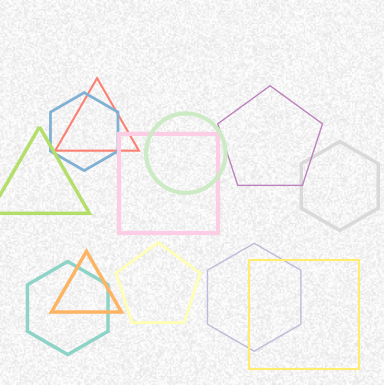[{"shape": "hexagon", "thickness": 2.5, "radius": 0.6, "center": [0.176, 0.2]}, {"shape": "pentagon", "thickness": 2, "radius": 0.58, "center": [0.411, 0.255]}, {"shape": "hexagon", "thickness": 1, "radius": 0.7, "center": [0.66, 0.228]}, {"shape": "triangle", "thickness": 1.5, "radius": 0.63, "center": [0.252, 0.671]}, {"shape": "hexagon", "thickness": 2, "radius": 0.51, "center": [0.219, 0.658]}, {"shape": "triangle", "thickness": 2.5, "radius": 0.53, "center": [0.225, 0.242]}, {"shape": "triangle", "thickness": 2.5, "radius": 0.75, "center": [0.103, 0.521]}, {"shape": "square", "thickness": 3, "radius": 0.64, "center": [0.438, 0.523]}, {"shape": "hexagon", "thickness": 2.5, "radius": 0.58, "center": [0.883, 0.517]}, {"shape": "pentagon", "thickness": 1, "radius": 0.71, "center": [0.702, 0.634]}, {"shape": "circle", "thickness": 3, "radius": 0.52, "center": [0.483, 0.602]}, {"shape": "square", "thickness": 1.5, "radius": 0.71, "center": [0.79, 0.183]}]